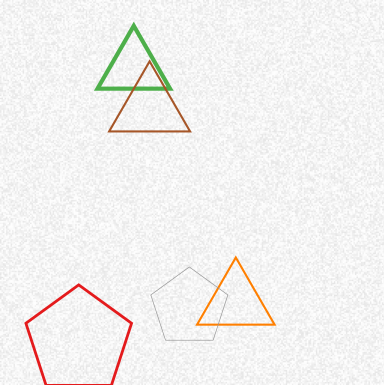[{"shape": "pentagon", "thickness": 2, "radius": 0.72, "center": [0.204, 0.116]}, {"shape": "triangle", "thickness": 3, "radius": 0.54, "center": [0.347, 0.824]}, {"shape": "triangle", "thickness": 1.5, "radius": 0.58, "center": [0.612, 0.215]}, {"shape": "triangle", "thickness": 1.5, "radius": 0.61, "center": [0.389, 0.719]}, {"shape": "pentagon", "thickness": 0.5, "radius": 0.53, "center": [0.492, 0.201]}]